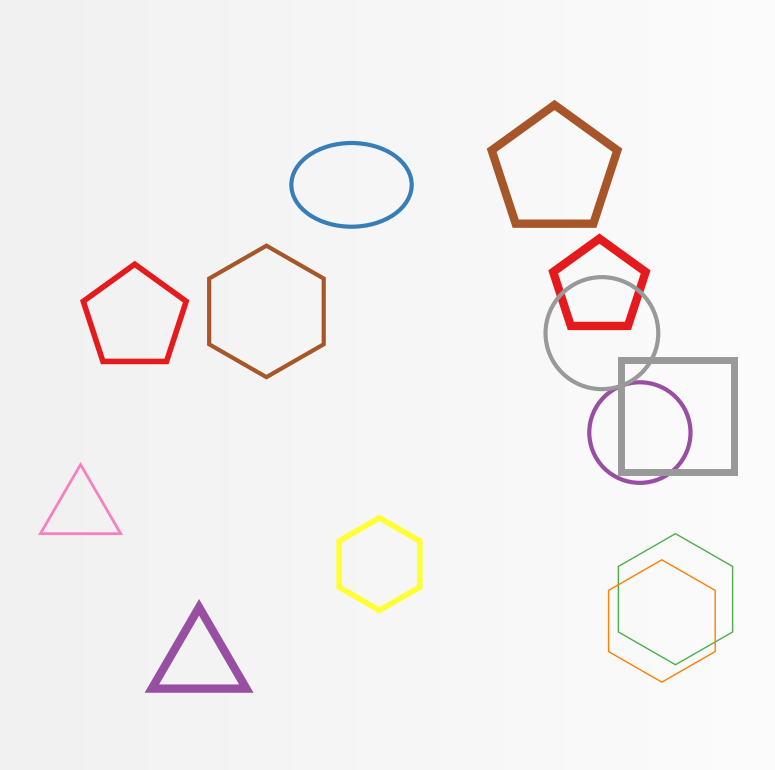[{"shape": "pentagon", "thickness": 2, "radius": 0.35, "center": [0.174, 0.587]}, {"shape": "pentagon", "thickness": 3, "radius": 0.31, "center": [0.773, 0.627]}, {"shape": "oval", "thickness": 1.5, "radius": 0.39, "center": [0.454, 0.76]}, {"shape": "hexagon", "thickness": 0.5, "radius": 0.43, "center": [0.872, 0.222]}, {"shape": "triangle", "thickness": 3, "radius": 0.35, "center": [0.257, 0.141]}, {"shape": "circle", "thickness": 1.5, "radius": 0.33, "center": [0.826, 0.438]}, {"shape": "hexagon", "thickness": 0.5, "radius": 0.4, "center": [0.854, 0.194]}, {"shape": "hexagon", "thickness": 2, "radius": 0.3, "center": [0.49, 0.267]}, {"shape": "pentagon", "thickness": 3, "radius": 0.43, "center": [0.716, 0.778]}, {"shape": "hexagon", "thickness": 1.5, "radius": 0.43, "center": [0.344, 0.596]}, {"shape": "triangle", "thickness": 1, "radius": 0.3, "center": [0.104, 0.337]}, {"shape": "circle", "thickness": 1.5, "radius": 0.36, "center": [0.777, 0.567]}, {"shape": "square", "thickness": 2.5, "radius": 0.36, "center": [0.875, 0.46]}]